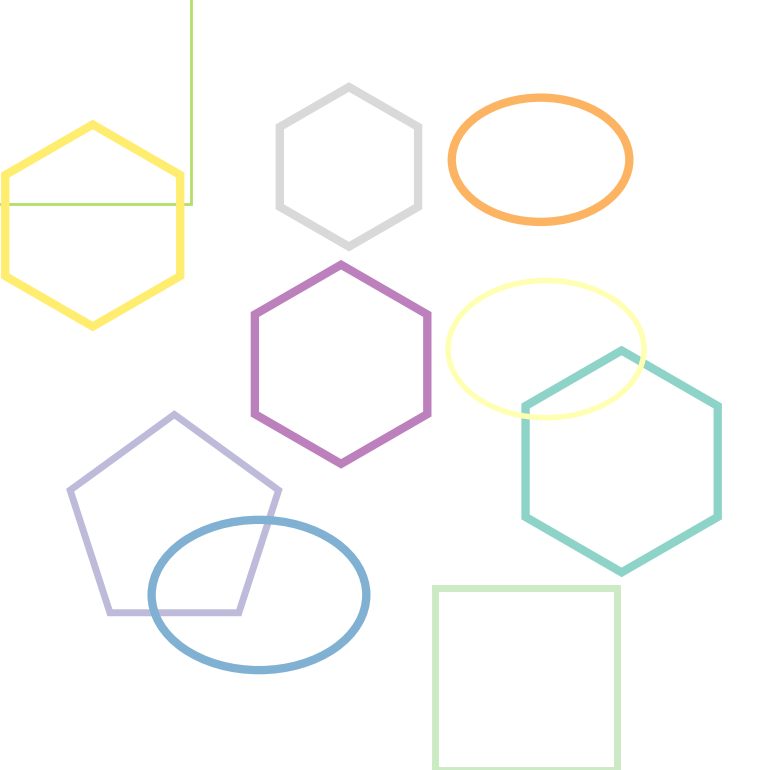[{"shape": "hexagon", "thickness": 3, "radius": 0.72, "center": [0.807, 0.401]}, {"shape": "oval", "thickness": 2, "radius": 0.64, "center": [0.709, 0.547]}, {"shape": "pentagon", "thickness": 2.5, "radius": 0.71, "center": [0.226, 0.319]}, {"shape": "oval", "thickness": 3, "radius": 0.7, "center": [0.336, 0.227]}, {"shape": "oval", "thickness": 3, "radius": 0.58, "center": [0.702, 0.793]}, {"shape": "square", "thickness": 1, "radius": 0.72, "center": [0.105, 0.878]}, {"shape": "hexagon", "thickness": 3, "radius": 0.52, "center": [0.453, 0.783]}, {"shape": "hexagon", "thickness": 3, "radius": 0.65, "center": [0.443, 0.527]}, {"shape": "square", "thickness": 2.5, "radius": 0.59, "center": [0.683, 0.118]}, {"shape": "hexagon", "thickness": 3, "radius": 0.66, "center": [0.12, 0.707]}]